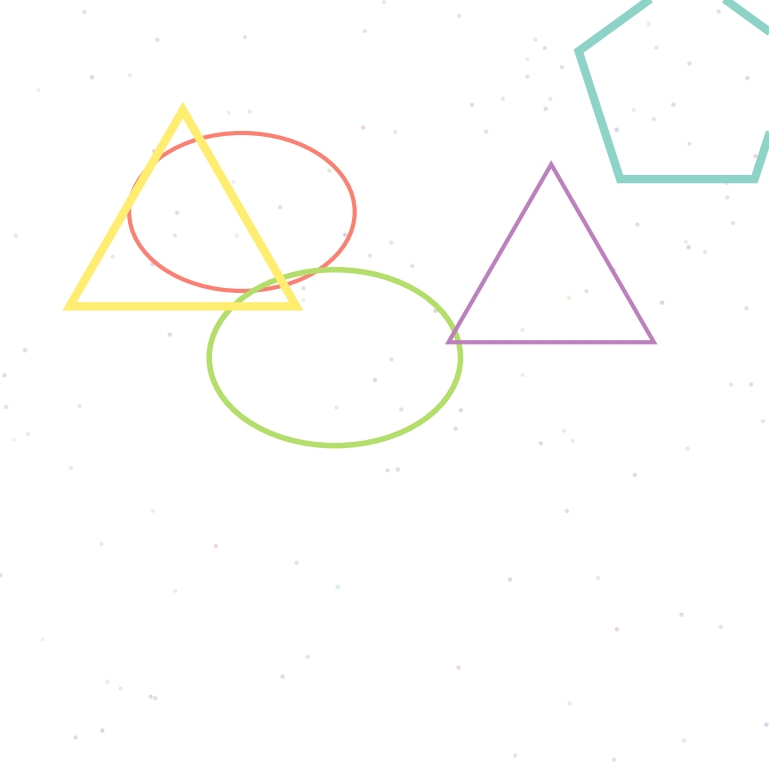[{"shape": "pentagon", "thickness": 3, "radius": 0.74, "center": [0.893, 0.888]}, {"shape": "oval", "thickness": 1.5, "radius": 0.73, "center": [0.314, 0.725]}, {"shape": "oval", "thickness": 2, "radius": 0.82, "center": [0.435, 0.536]}, {"shape": "triangle", "thickness": 1.5, "radius": 0.77, "center": [0.716, 0.633]}, {"shape": "triangle", "thickness": 3, "radius": 0.85, "center": [0.238, 0.687]}]